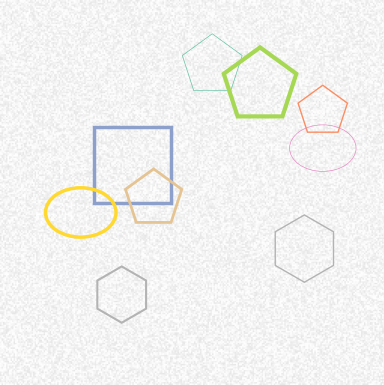[{"shape": "pentagon", "thickness": 0.5, "radius": 0.41, "center": [0.551, 0.831]}, {"shape": "pentagon", "thickness": 1, "radius": 0.34, "center": [0.838, 0.711]}, {"shape": "square", "thickness": 2.5, "radius": 0.5, "center": [0.345, 0.572]}, {"shape": "oval", "thickness": 0.5, "radius": 0.43, "center": [0.838, 0.615]}, {"shape": "pentagon", "thickness": 3, "radius": 0.5, "center": [0.675, 0.778]}, {"shape": "oval", "thickness": 2.5, "radius": 0.46, "center": [0.21, 0.448]}, {"shape": "pentagon", "thickness": 2, "radius": 0.38, "center": [0.399, 0.484]}, {"shape": "hexagon", "thickness": 1, "radius": 0.44, "center": [0.791, 0.354]}, {"shape": "hexagon", "thickness": 1.5, "radius": 0.37, "center": [0.316, 0.235]}]